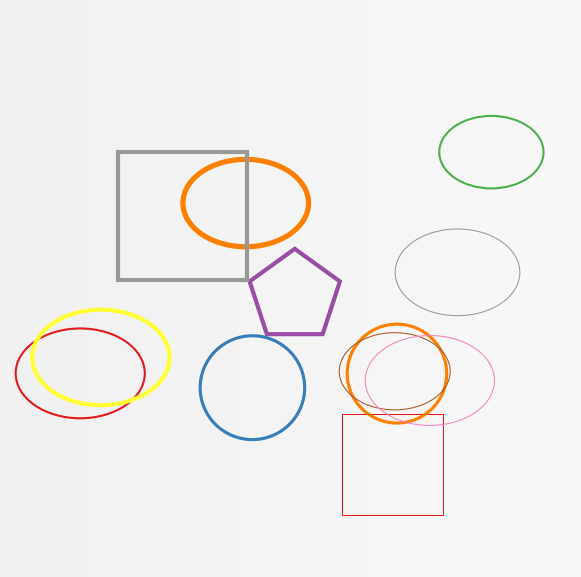[{"shape": "square", "thickness": 0.5, "radius": 0.44, "center": [0.675, 0.195]}, {"shape": "oval", "thickness": 1, "radius": 0.56, "center": [0.138, 0.353]}, {"shape": "circle", "thickness": 1.5, "radius": 0.45, "center": [0.434, 0.328]}, {"shape": "oval", "thickness": 1, "radius": 0.45, "center": [0.845, 0.736]}, {"shape": "pentagon", "thickness": 2, "radius": 0.41, "center": [0.507, 0.487]}, {"shape": "oval", "thickness": 2.5, "radius": 0.54, "center": [0.423, 0.648]}, {"shape": "circle", "thickness": 1.5, "radius": 0.43, "center": [0.683, 0.352]}, {"shape": "oval", "thickness": 2, "radius": 0.59, "center": [0.174, 0.38]}, {"shape": "oval", "thickness": 0.5, "radius": 0.48, "center": [0.679, 0.356]}, {"shape": "oval", "thickness": 0.5, "radius": 0.56, "center": [0.74, 0.34]}, {"shape": "oval", "thickness": 0.5, "radius": 0.54, "center": [0.787, 0.528]}, {"shape": "square", "thickness": 2, "radius": 0.55, "center": [0.314, 0.625]}]